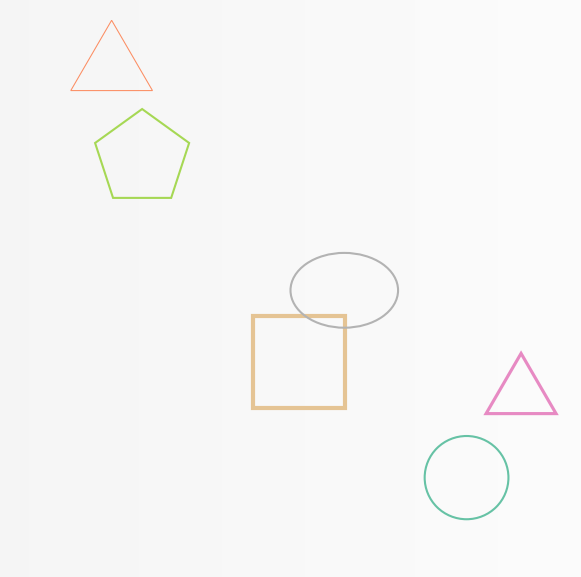[{"shape": "circle", "thickness": 1, "radius": 0.36, "center": [0.803, 0.172]}, {"shape": "triangle", "thickness": 0.5, "radius": 0.41, "center": [0.192, 0.883]}, {"shape": "triangle", "thickness": 1.5, "radius": 0.35, "center": [0.896, 0.318]}, {"shape": "pentagon", "thickness": 1, "radius": 0.43, "center": [0.244, 0.725]}, {"shape": "square", "thickness": 2, "radius": 0.4, "center": [0.515, 0.373]}, {"shape": "oval", "thickness": 1, "radius": 0.46, "center": [0.592, 0.496]}]